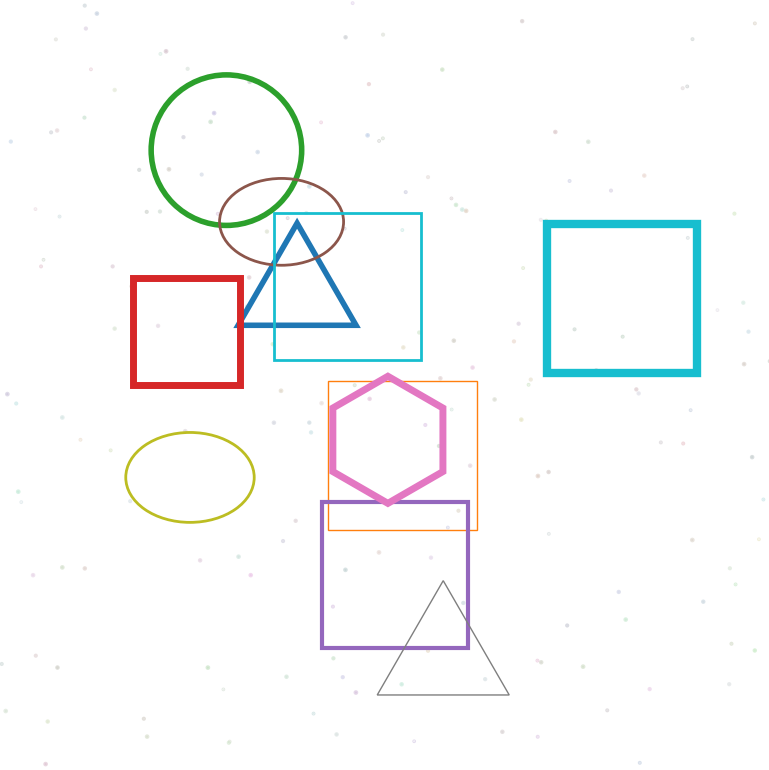[{"shape": "triangle", "thickness": 2, "radius": 0.44, "center": [0.386, 0.622]}, {"shape": "square", "thickness": 0.5, "radius": 0.48, "center": [0.523, 0.409]}, {"shape": "circle", "thickness": 2, "radius": 0.49, "center": [0.294, 0.805]}, {"shape": "square", "thickness": 2.5, "radius": 0.35, "center": [0.242, 0.57]}, {"shape": "square", "thickness": 1.5, "radius": 0.47, "center": [0.512, 0.254]}, {"shape": "oval", "thickness": 1, "radius": 0.4, "center": [0.366, 0.712]}, {"shape": "hexagon", "thickness": 2.5, "radius": 0.41, "center": [0.504, 0.429]}, {"shape": "triangle", "thickness": 0.5, "radius": 0.49, "center": [0.576, 0.147]}, {"shape": "oval", "thickness": 1, "radius": 0.42, "center": [0.247, 0.38]}, {"shape": "square", "thickness": 1, "radius": 0.48, "center": [0.451, 0.628]}, {"shape": "square", "thickness": 3, "radius": 0.49, "center": [0.808, 0.612]}]